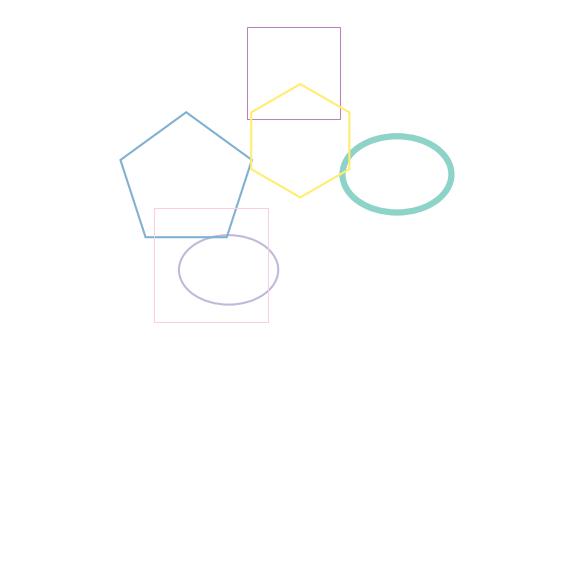[{"shape": "oval", "thickness": 3, "radius": 0.47, "center": [0.687, 0.697]}, {"shape": "oval", "thickness": 1, "radius": 0.43, "center": [0.396, 0.532]}, {"shape": "pentagon", "thickness": 1, "radius": 0.6, "center": [0.322, 0.685]}, {"shape": "square", "thickness": 0.5, "radius": 0.49, "center": [0.366, 0.54]}, {"shape": "square", "thickness": 0.5, "radius": 0.4, "center": [0.508, 0.873]}, {"shape": "hexagon", "thickness": 1, "radius": 0.49, "center": [0.52, 0.755]}]